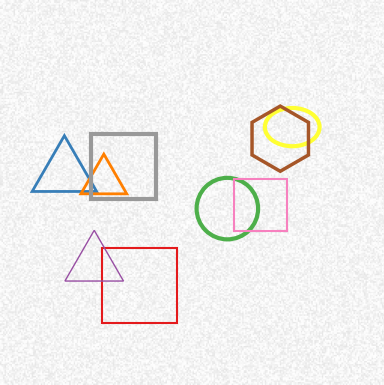[{"shape": "square", "thickness": 1.5, "radius": 0.49, "center": [0.362, 0.259]}, {"shape": "triangle", "thickness": 2, "radius": 0.48, "center": [0.167, 0.551]}, {"shape": "circle", "thickness": 3, "radius": 0.4, "center": [0.591, 0.458]}, {"shape": "triangle", "thickness": 1, "radius": 0.44, "center": [0.245, 0.314]}, {"shape": "triangle", "thickness": 2, "radius": 0.34, "center": [0.27, 0.531]}, {"shape": "oval", "thickness": 3, "radius": 0.36, "center": [0.759, 0.67]}, {"shape": "hexagon", "thickness": 2.5, "radius": 0.42, "center": [0.728, 0.64]}, {"shape": "square", "thickness": 1.5, "radius": 0.34, "center": [0.677, 0.468]}, {"shape": "square", "thickness": 3, "radius": 0.42, "center": [0.321, 0.569]}]